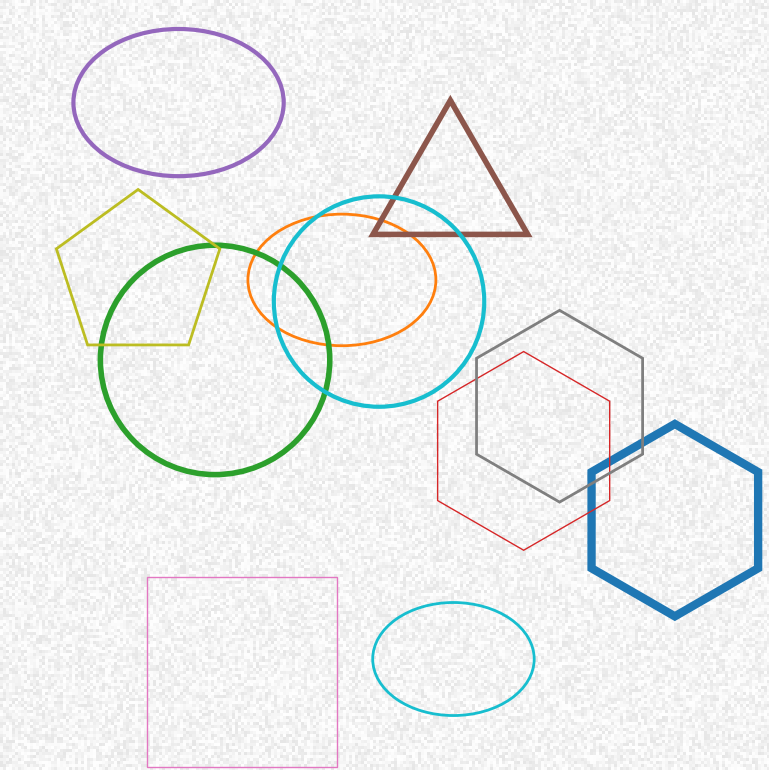[{"shape": "hexagon", "thickness": 3, "radius": 0.62, "center": [0.876, 0.324]}, {"shape": "oval", "thickness": 1, "radius": 0.61, "center": [0.444, 0.636]}, {"shape": "circle", "thickness": 2, "radius": 0.74, "center": [0.279, 0.533]}, {"shape": "hexagon", "thickness": 0.5, "radius": 0.65, "center": [0.68, 0.414]}, {"shape": "oval", "thickness": 1.5, "radius": 0.68, "center": [0.232, 0.867]}, {"shape": "triangle", "thickness": 2, "radius": 0.58, "center": [0.585, 0.754]}, {"shape": "square", "thickness": 0.5, "radius": 0.62, "center": [0.315, 0.127]}, {"shape": "hexagon", "thickness": 1, "radius": 0.62, "center": [0.727, 0.472]}, {"shape": "pentagon", "thickness": 1, "radius": 0.56, "center": [0.179, 0.642]}, {"shape": "circle", "thickness": 1.5, "radius": 0.68, "center": [0.492, 0.608]}, {"shape": "oval", "thickness": 1, "radius": 0.52, "center": [0.589, 0.144]}]